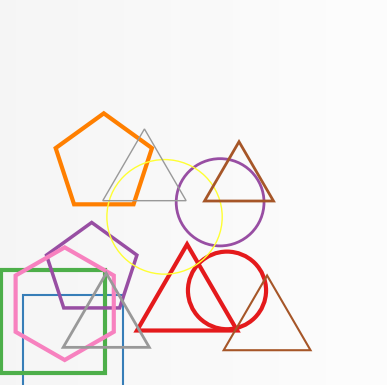[{"shape": "triangle", "thickness": 3, "radius": 0.75, "center": [0.483, 0.216]}, {"shape": "circle", "thickness": 3, "radius": 0.5, "center": [0.586, 0.246]}, {"shape": "square", "thickness": 1.5, "radius": 0.64, "center": [0.189, 0.105]}, {"shape": "square", "thickness": 3, "radius": 0.67, "center": [0.137, 0.165]}, {"shape": "circle", "thickness": 2, "radius": 0.57, "center": [0.568, 0.475]}, {"shape": "pentagon", "thickness": 2.5, "radius": 0.61, "center": [0.237, 0.299]}, {"shape": "pentagon", "thickness": 3, "radius": 0.65, "center": [0.268, 0.575]}, {"shape": "circle", "thickness": 1, "radius": 0.74, "center": [0.425, 0.437]}, {"shape": "triangle", "thickness": 2, "radius": 0.51, "center": [0.617, 0.529]}, {"shape": "triangle", "thickness": 1.5, "radius": 0.65, "center": [0.689, 0.155]}, {"shape": "hexagon", "thickness": 3, "radius": 0.73, "center": [0.167, 0.211]}, {"shape": "triangle", "thickness": 1, "radius": 0.62, "center": [0.373, 0.541]}, {"shape": "triangle", "thickness": 2, "radius": 0.64, "center": [0.274, 0.162]}]